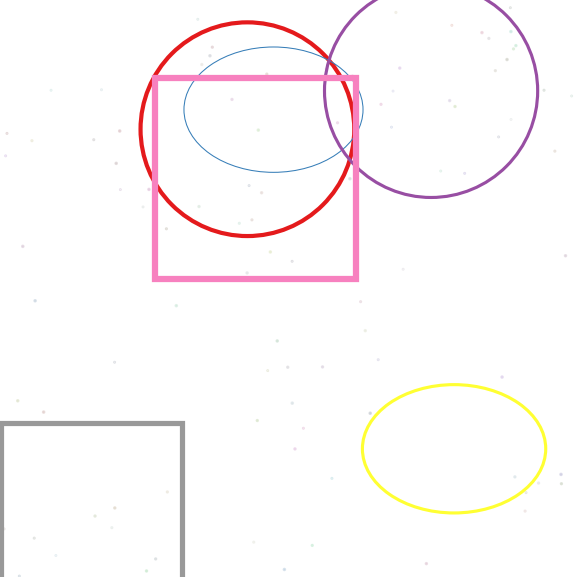[{"shape": "circle", "thickness": 2, "radius": 0.93, "center": [0.428, 0.775]}, {"shape": "oval", "thickness": 0.5, "radius": 0.78, "center": [0.474, 0.809]}, {"shape": "circle", "thickness": 1.5, "radius": 0.92, "center": [0.746, 0.842]}, {"shape": "oval", "thickness": 1.5, "radius": 0.79, "center": [0.786, 0.222]}, {"shape": "square", "thickness": 3, "radius": 0.87, "center": [0.442, 0.69]}, {"shape": "square", "thickness": 2.5, "radius": 0.78, "center": [0.158, 0.11]}]